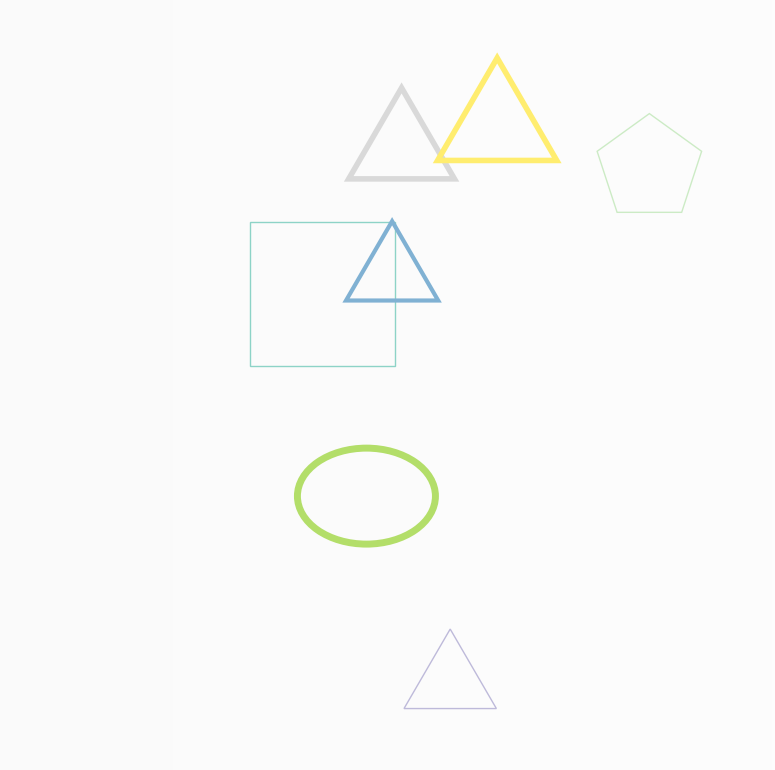[{"shape": "square", "thickness": 0.5, "radius": 0.47, "center": [0.417, 0.619]}, {"shape": "triangle", "thickness": 0.5, "radius": 0.34, "center": [0.581, 0.114]}, {"shape": "triangle", "thickness": 1.5, "radius": 0.34, "center": [0.506, 0.644]}, {"shape": "oval", "thickness": 2.5, "radius": 0.45, "center": [0.473, 0.356]}, {"shape": "triangle", "thickness": 2, "radius": 0.39, "center": [0.518, 0.807]}, {"shape": "pentagon", "thickness": 0.5, "radius": 0.35, "center": [0.838, 0.782]}, {"shape": "triangle", "thickness": 2, "radius": 0.44, "center": [0.642, 0.836]}]